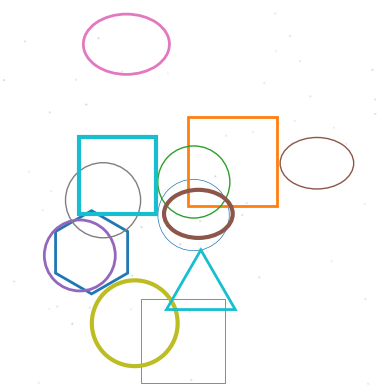[{"shape": "circle", "thickness": 0.5, "radius": 0.46, "center": [0.503, 0.442]}, {"shape": "hexagon", "thickness": 2, "radius": 0.54, "center": [0.238, 0.345]}, {"shape": "square", "thickness": 2, "radius": 0.58, "center": [0.603, 0.581]}, {"shape": "circle", "thickness": 1, "radius": 0.47, "center": [0.503, 0.527]}, {"shape": "square", "thickness": 0.5, "radius": 0.55, "center": [0.475, 0.115]}, {"shape": "circle", "thickness": 2, "radius": 0.46, "center": [0.207, 0.336]}, {"shape": "oval", "thickness": 1, "radius": 0.48, "center": [0.823, 0.576]}, {"shape": "oval", "thickness": 3, "radius": 0.45, "center": [0.515, 0.445]}, {"shape": "oval", "thickness": 2, "radius": 0.56, "center": [0.328, 0.885]}, {"shape": "circle", "thickness": 1, "radius": 0.49, "center": [0.268, 0.48]}, {"shape": "circle", "thickness": 3, "radius": 0.56, "center": [0.35, 0.16]}, {"shape": "square", "thickness": 3, "radius": 0.5, "center": [0.305, 0.545]}, {"shape": "triangle", "thickness": 2, "radius": 0.52, "center": [0.522, 0.248]}]